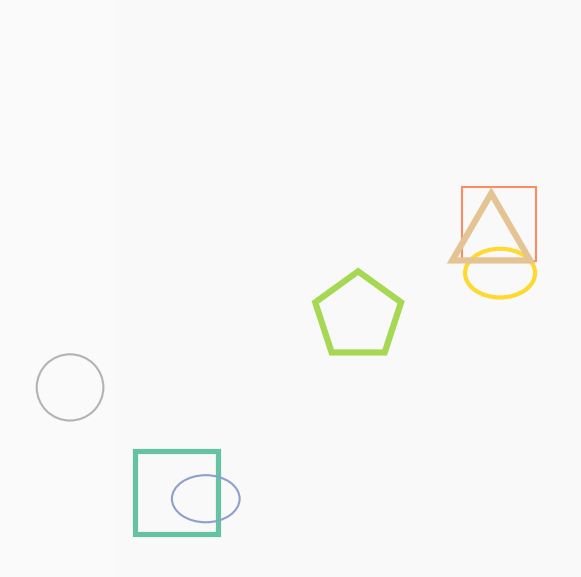[{"shape": "square", "thickness": 2.5, "radius": 0.36, "center": [0.304, 0.146]}, {"shape": "square", "thickness": 1, "radius": 0.32, "center": [0.859, 0.611]}, {"shape": "oval", "thickness": 1, "radius": 0.29, "center": [0.354, 0.136]}, {"shape": "pentagon", "thickness": 3, "radius": 0.39, "center": [0.616, 0.452]}, {"shape": "oval", "thickness": 2, "radius": 0.3, "center": [0.86, 0.526]}, {"shape": "triangle", "thickness": 3, "radius": 0.39, "center": [0.845, 0.587]}, {"shape": "circle", "thickness": 1, "radius": 0.29, "center": [0.121, 0.328]}]